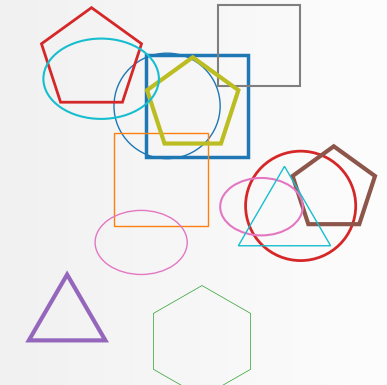[{"shape": "circle", "thickness": 1, "radius": 0.68, "center": [0.431, 0.725]}, {"shape": "square", "thickness": 2.5, "radius": 0.66, "center": [0.508, 0.724]}, {"shape": "square", "thickness": 1, "radius": 0.6, "center": [0.415, 0.533]}, {"shape": "hexagon", "thickness": 0.5, "radius": 0.72, "center": [0.521, 0.113]}, {"shape": "circle", "thickness": 2, "radius": 0.71, "center": [0.776, 0.465]}, {"shape": "pentagon", "thickness": 2, "radius": 0.68, "center": [0.236, 0.844]}, {"shape": "triangle", "thickness": 3, "radius": 0.57, "center": [0.173, 0.173]}, {"shape": "pentagon", "thickness": 3, "radius": 0.56, "center": [0.861, 0.508]}, {"shape": "oval", "thickness": 1, "radius": 0.59, "center": [0.364, 0.37]}, {"shape": "oval", "thickness": 1.5, "radius": 0.53, "center": [0.675, 0.463]}, {"shape": "square", "thickness": 1.5, "radius": 0.53, "center": [0.669, 0.881]}, {"shape": "pentagon", "thickness": 3, "radius": 0.62, "center": [0.497, 0.727]}, {"shape": "oval", "thickness": 1.5, "radius": 0.75, "center": [0.261, 0.795]}, {"shape": "triangle", "thickness": 1, "radius": 0.69, "center": [0.734, 0.43]}]